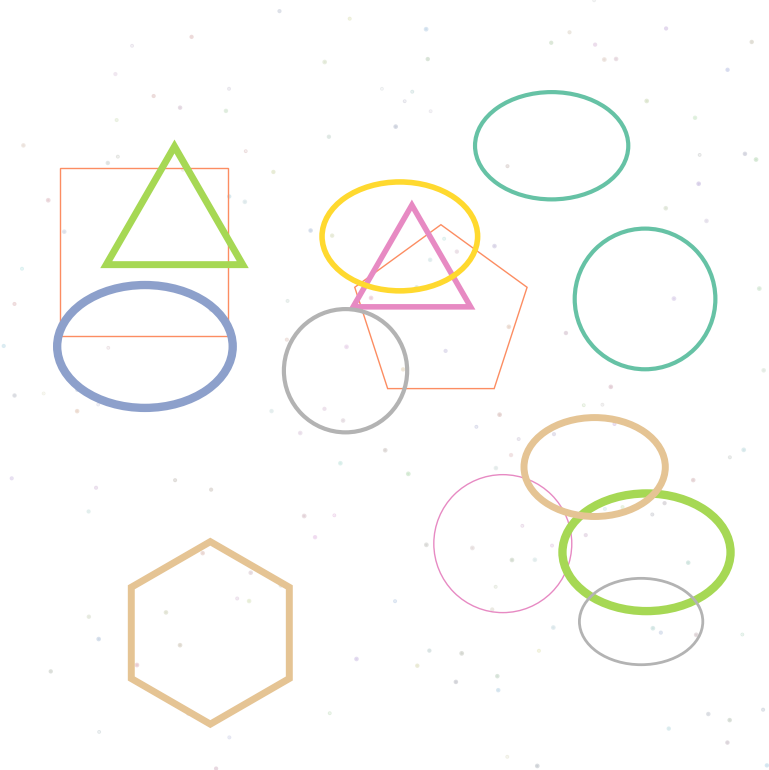[{"shape": "circle", "thickness": 1.5, "radius": 0.46, "center": [0.838, 0.612]}, {"shape": "oval", "thickness": 1.5, "radius": 0.5, "center": [0.716, 0.811]}, {"shape": "pentagon", "thickness": 0.5, "radius": 0.59, "center": [0.573, 0.591]}, {"shape": "square", "thickness": 0.5, "radius": 0.54, "center": [0.187, 0.673]}, {"shape": "oval", "thickness": 3, "radius": 0.57, "center": [0.188, 0.55]}, {"shape": "triangle", "thickness": 2, "radius": 0.44, "center": [0.535, 0.646]}, {"shape": "circle", "thickness": 0.5, "radius": 0.45, "center": [0.653, 0.294]}, {"shape": "triangle", "thickness": 2.5, "radius": 0.51, "center": [0.227, 0.707]}, {"shape": "oval", "thickness": 3, "radius": 0.55, "center": [0.84, 0.283]}, {"shape": "oval", "thickness": 2, "radius": 0.51, "center": [0.519, 0.693]}, {"shape": "hexagon", "thickness": 2.5, "radius": 0.59, "center": [0.273, 0.178]}, {"shape": "oval", "thickness": 2.5, "radius": 0.46, "center": [0.772, 0.393]}, {"shape": "circle", "thickness": 1.5, "radius": 0.4, "center": [0.449, 0.519]}, {"shape": "oval", "thickness": 1, "radius": 0.4, "center": [0.833, 0.193]}]